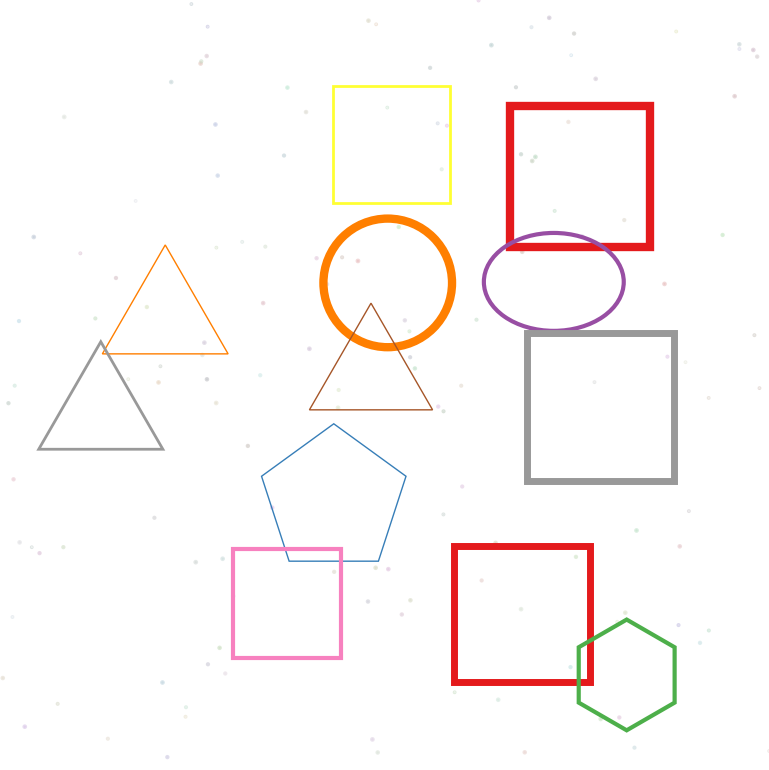[{"shape": "square", "thickness": 3, "radius": 0.46, "center": [0.753, 0.771]}, {"shape": "square", "thickness": 2.5, "radius": 0.44, "center": [0.678, 0.203]}, {"shape": "pentagon", "thickness": 0.5, "radius": 0.49, "center": [0.433, 0.351]}, {"shape": "hexagon", "thickness": 1.5, "radius": 0.36, "center": [0.814, 0.123]}, {"shape": "oval", "thickness": 1.5, "radius": 0.45, "center": [0.719, 0.634]}, {"shape": "triangle", "thickness": 0.5, "radius": 0.47, "center": [0.215, 0.588]}, {"shape": "circle", "thickness": 3, "radius": 0.42, "center": [0.504, 0.633]}, {"shape": "square", "thickness": 1, "radius": 0.38, "center": [0.509, 0.813]}, {"shape": "triangle", "thickness": 0.5, "radius": 0.46, "center": [0.482, 0.514]}, {"shape": "square", "thickness": 1.5, "radius": 0.35, "center": [0.372, 0.216]}, {"shape": "square", "thickness": 2.5, "radius": 0.48, "center": [0.78, 0.471]}, {"shape": "triangle", "thickness": 1, "radius": 0.47, "center": [0.131, 0.463]}]